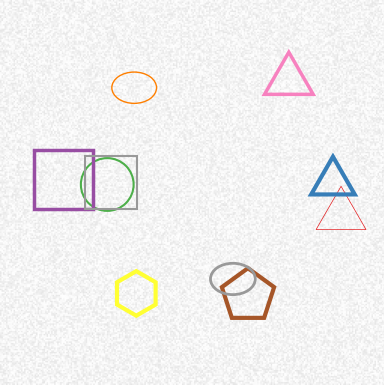[{"shape": "triangle", "thickness": 0.5, "radius": 0.37, "center": [0.886, 0.441]}, {"shape": "triangle", "thickness": 3, "radius": 0.33, "center": [0.865, 0.528]}, {"shape": "circle", "thickness": 1.5, "radius": 0.34, "center": [0.279, 0.521]}, {"shape": "square", "thickness": 2.5, "radius": 0.38, "center": [0.164, 0.533]}, {"shape": "oval", "thickness": 1, "radius": 0.29, "center": [0.349, 0.772]}, {"shape": "hexagon", "thickness": 3, "radius": 0.29, "center": [0.354, 0.238]}, {"shape": "pentagon", "thickness": 3, "radius": 0.36, "center": [0.644, 0.232]}, {"shape": "triangle", "thickness": 2.5, "radius": 0.36, "center": [0.75, 0.791]}, {"shape": "square", "thickness": 1.5, "radius": 0.34, "center": [0.288, 0.526]}, {"shape": "oval", "thickness": 2, "radius": 0.29, "center": [0.605, 0.275]}]